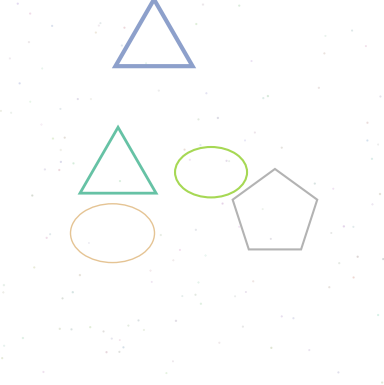[{"shape": "triangle", "thickness": 2, "radius": 0.57, "center": [0.307, 0.555]}, {"shape": "triangle", "thickness": 3, "radius": 0.58, "center": [0.4, 0.886]}, {"shape": "oval", "thickness": 1.5, "radius": 0.47, "center": [0.548, 0.553]}, {"shape": "oval", "thickness": 1, "radius": 0.55, "center": [0.292, 0.394]}, {"shape": "pentagon", "thickness": 1.5, "radius": 0.58, "center": [0.714, 0.446]}]